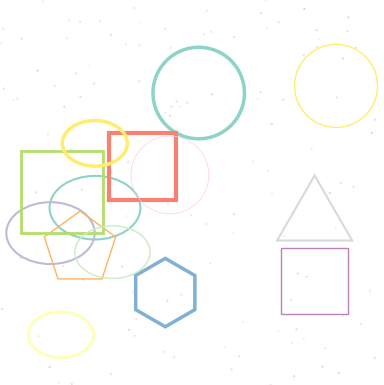[{"shape": "circle", "thickness": 2.5, "radius": 0.59, "center": [0.516, 0.758]}, {"shape": "oval", "thickness": 1.5, "radius": 0.59, "center": [0.247, 0.461]}, {"shape": "oval", "thickness": 2, "radius": 0.42, "center": [0.158, 0.131]}, {"shape": "oval", "thickness": 1.5, "radius": 0.57, "center": [0.131, 0.395]}, {"shape": "square", "thickness": 3, "radius": 0.44, "center": [0.369, 0.567]}, {"shape": "hexagon", "thickness": 2.5, "radius": 0.44, "center": [0.429, 0.24]}, {"shape": "pentagon", "thickness": 1, "radius": 0.49, "center": [0.208, 0.354]}, {"shape": "square", "thickness": 2, "radius": 0.54, "center": [0.161, 0.501]}, {"shape": "circle", "thickness": 0.5, "radius": 0.51, "center": [0.441, 0.546]}, {"shape": "triangle", "thickness": 1.5, "radius": 0.56, "center": [0.817, 0.432]}, {"shape": "square", "thickness": 1, "radius": 0.43, "center": [0.816, 0.27]}, {"shape": "oval", "thickness": 1, "radius": 0.49, "center": [0.292, 0.345]}, {"shape": "oval", "thickness": 2.5, "radius": 0.42, "center": [0.246, 0.628]}, {"shape": "circle", "thickness": 1, "radius": 0.54, "center": [0.873, 0.777]}]